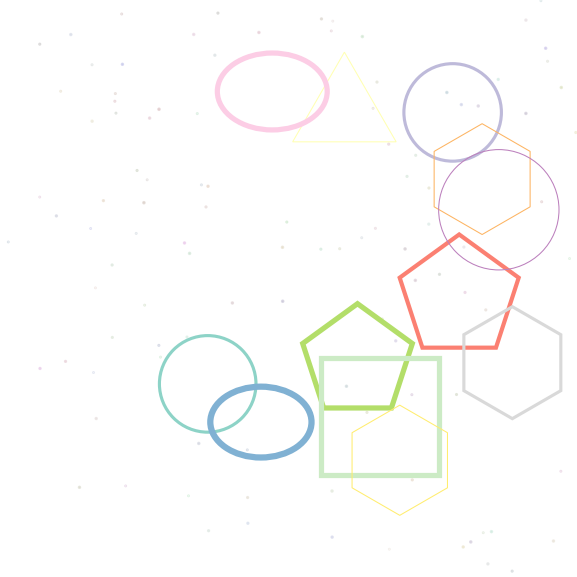[{"shape": "circle", "thickness": 1.5, "radius": 0.42, "center": [0.36, 0.334]}, {"shape": "triangle", "thickness": 0.5, "radius": 0.52, "center": [0.596, 0.805]}, {"shape": "circle", "thickness": 1.5, "radius": 0.42, "center": [0.784, 0.804]}, {"shape": "pentagon", "thickness": 2, "radius": 0.54, "center": [0.795, 0.485]}, {"shape": "oval", "thickness": 3, "radius": 0.44, "center": [0.452, 0.268]}, {"shape": "hexagon", "thickness": 0.5, "radius": 0.48, "center": [0.835, 0.689]}, {"shape": "pentagon", "thickness": 2.5, "radius": 0.5, "center": [0.619, 0.373]}, {"shape": "oval", "thickness": 2.5, "radius": 0.48, "center": [0.471, 0.841]}, {"shape": "hexagon", "thickness": 1.5, "radius": 0.48, "center": [0.887, 0.371]}, {"shape": "circle", "thickness": 0.5, "radius": 0.52, "center": [0.864, 0.636]}, {"shape": "square", "thickness": 2.5, "radius": 0.51, "center": [0.658, 0.278]}, {"shape": "hexagon", "thickness": 0.5, "radius": 0.48, "center": [0.692, 0.202]}]